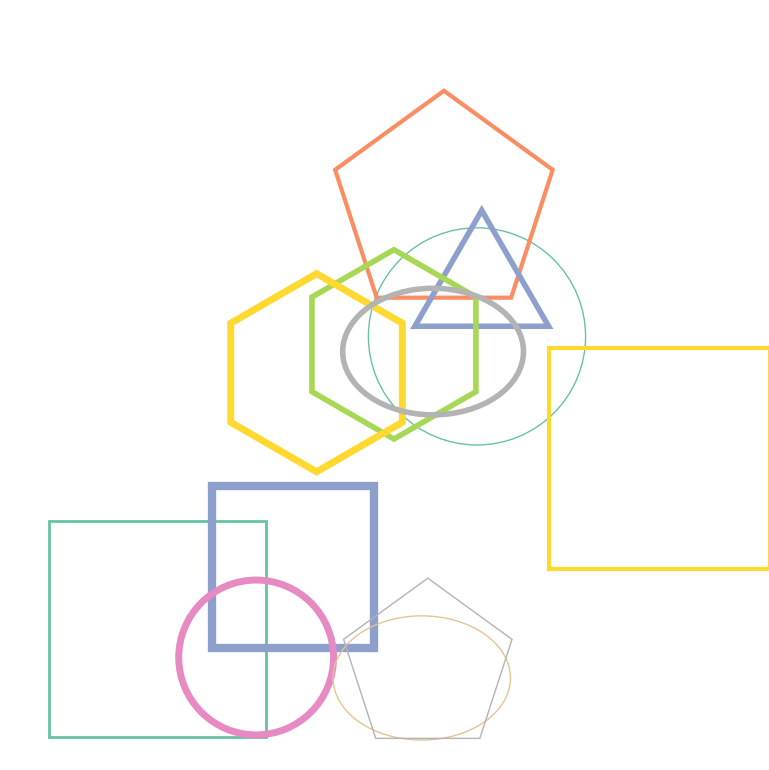[{"shape": "square", "thickness": 1, "radius": 0.7, "center": [0.205, 0.183]}, {"shape": "circle", "thickness": 0.5, "radius": 0.71, "center": [0.619, 0.563]}, {"shape": "pentagon", "thickness": 1.5, "radius": 0.74, "center": [0.577, 0.734]}, {"shape": "square", "thickness": 3, "radius": 0.53, "center": [0.381, 0.264]}, {"shape": "triangle", "thickness": 2, "radius": 0.5, "center": [0.626, 0.626]}, {"shape": "circle", "thickness": 2.5, "radius": 0.5, "center": [0.333, 0.146]}, {"shape": "hexagon", "thickness": 2, "radius": 0.61, "center": [0.512, 0.553]}, {"shape": "square", "thickness": 1.5, "radius": 0.72, "center": [0.856, 0.404]}, {"shape": "hexagon", "thickness": 2.5, "radius": 0.64, "center": [0.411, 0.516]}, {"shape": "oval", "thickness": 0.5, "radius": 0.58, "center": [0.548, 0.12]}, {"shape": "oval", "thickness": 2, "radius": 0.59, "center": [0.562, 0.543]}, {"shape": "pentagon", "thickness": 0.5, "radius": 0.58, "center": [0.556, 0.134]}]